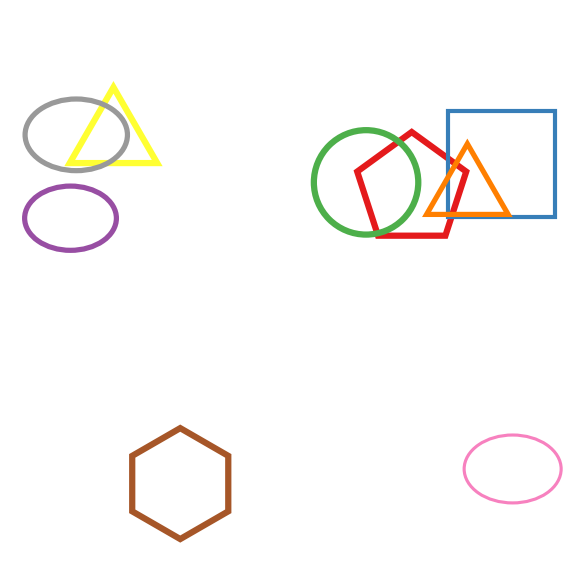[{"shape": "pentagon", "thickness": 3, "radius": 0.5, "center": [0.713, 0.671]}, {"shape": "square", "thickness": 2, "radius": 0.46, "center": [0.868, 0.715]}, {"shape": "circle", "thickness": 3, "radius": 0.45, "center": [0.634, 0.683]}, {"shape": "oval", "thickness": 2.5, "radius": 0.4, "center": [0.122, 0.621]}, {"shape": "triangle", "thickness": 2.5, "radius": 0.41, "center": [0.809, 0.669]}, {"shape": "triangle", "thickness": 3, "radius": 0.44, "center": [0.196, 0.761]}, {"shape": "hexagon", "thickness": 3, "radius": 0.48, "center": [0.312, 0.162]}, {"shape": "oval", "thickness": 1.5, "radius": 0.42, "center": [0.888, 0.187]}, {"shape": "oval", "thickness": 2.5, "radius": 0.44, "center": [0.132, 0.766]}]